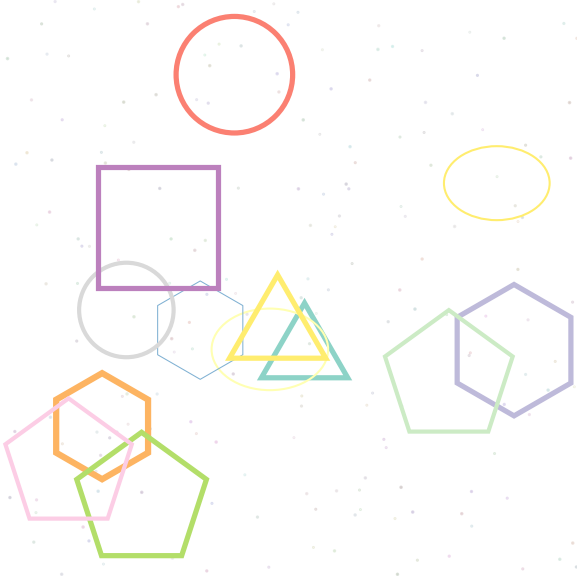[{"shape": "triangle", "thickness": 2.5, "radius": 0.43, "center": [0.527, 0.388]}, {"shape": "oval", "thickness": 1, "radius": 0.5, "center": [0.467, 0.394]}, {"shape": "hexagon", "thickness": 2.5, "radius": 0.57, "center": [0.89, 0.393]}, {"shape": "circle", "thickness": 2.5, "radius": 0.5, "center": [0.406, 0.87]}, {"shape": "hexagon", "thickness": 0.5, "radius": 0.43, "center": [0.347, 0.427]}, {"shape": "hexagon", "thickness": 3, "radius": 0.46, "center": [0.177, 0.261]}, {"shape": "pentagon", "thickness": 2.5, "radius": 0.59, "center": [0.245, 0.132]}, {"shape": "pentagon", "thickness": 2, "radius": 0.58, "center": [0.119, 0.194]}, {"shape": "circle", "thickness": 2, "radius": 0.41, "center": [0.219, 0.462]}, {"shape": "square", "thickness": 2.5, "radius": 0.52, "center": [0.273, 0.605]}, {"shape": "pentagon", "thickness": 2, "radius": 0.58, "center": [0.777, 0.346]}, {"shape": "oval", "thickness": 1, "radius": 0.46, "center": [0.86, 0.682]}, {"shape": "triangle", "thickness": 2.5, "radius": 0.48, "center": [0.481, 0.427]}]